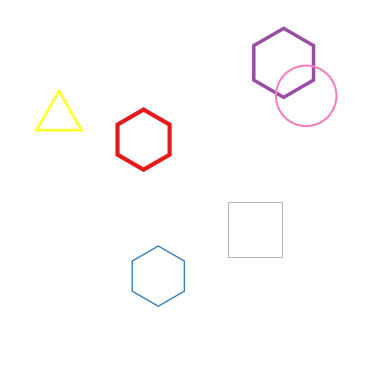[{"shape": "hexagon", "thickness": 3, "radius": 0.39, "center": [0.373, 0.637]}, {"shape": "hexagon", "thickness": 1, "radius": 0.39, "center": [0.411, 0.283]}, {"shape": "hexagon", "thickness": 2.5, "radius": 0.45, "center": [0.737, 0.837]}, {"shape": "triangle", "thickness": 2, "radius": 0.34, "center": [0.153, 0.696]}, {"shape": "circle", "thickness": 1.5, "radius": 0.39, "center": [0.795, 0.751]}, {"shape": "square", "thickness": 0.5, "radius": 0.36, "center": [0.662, 0.403]}]